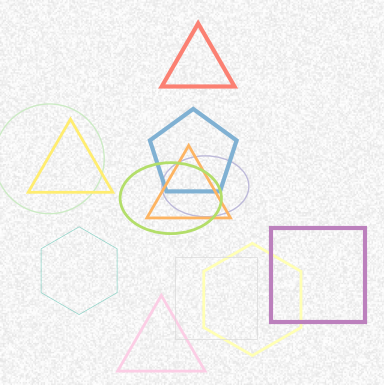[{"shape": "hexagon", "thickness": 0.5, "radius": 0.57, "center": [0.206, 0.297]}, {"shape": "hexagon", "thickness": 2, "radius": 0.73, "center": [0.656, 0.222]}, {"shape": "oval", "thickness": 1, "radius": 0.56, "center": [0.533, 0.516]}, {"shape": "triangle", "thickness": 3, "radius": 0.55, "center": [0.515, 0.83]}, {"shape": "pentagon", "thickness": 3, "radius": 0.59, "center": [0.502, 0.599]}, {"shape": "triangle", "thickness": 2, "radius": 0.63, "center": [0.49, 0.497]}, {"shape": "oval", "thickness": 2, "radius": 0.66, "center": [0.444, 0.485]}, {"shape": "triangle", "thickness": 2, "radius": 0.66, "center": [0.419, 0.102]}, {"shape": "square", "thickness": 0.5, "radius": 0.54, "center": [0.562, 0.226]}, {"shape": "square", "thickness": 3, "radius": 0.61, "center": [0.825, 0.285]}, {"shape": "circle", "thickness": 1, "radius": 0.71, "center": [0.128, 0.587]}, {"shape": "triangle", "thickness": 2, "radius": 0.63, "center": [0.183, 0.564]}]